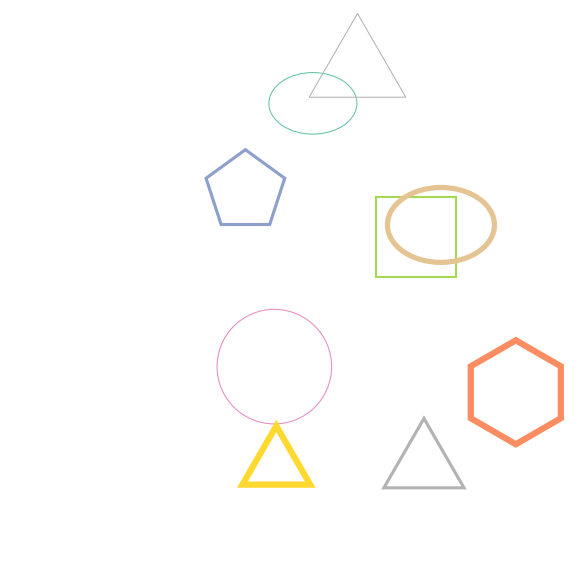[{"shape": "oval", "thickness": 0.5, "radius": 0.38, "center": [0.542, 0.82]}, {"shape": "hexagon", "thickness": 3, "radius": 0.45, "center": [0.893, 0.32]}, {"shape": "pentagon", "thickness": 1.5, "radius": 0.36, "center": [0.425, 0.668]}, {"shape": "circle", "thickness": 0.5, "radius": 0.5, "center": [0.475, 0.364]}, {"shape": "square", "thickness": 1, "radius": 0.34, "center": [0.72, 0.589]}, {"shape": "triangle", "thickness": 3, "radius": 0.34, "center": [0.478, 0.194]}, {"shape": "oval", "thickness": 2.5, "radius": 0.46, "center": [0.764, 0.61]}, {"shape": "triangle", "thickness": 1.5, "radius": 0.4, "center": [0.734, 0.194]}, {"shape": "triangle", "thickness": 0.5, "radius": 0.48, "center": [0.619, 0.879]}]